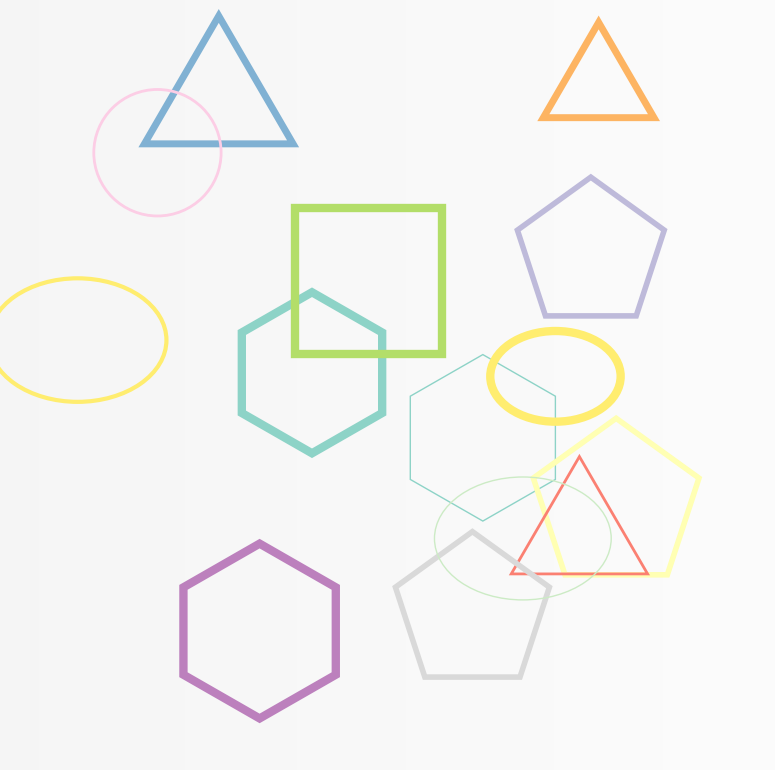[{"shape": "hexagon", "thickness": 3, "radius": 0.52, "center": [0.403, 0.516]}, {"shape": "hexagon", "thickness": 0.5, "radius": 0.54, "center": [0.623, 0.431]}, {"shape": "pentagon", "thickness": 2, "radius": 0.56, "center": [0.795, 0.344]}, {"shape": "pentagon", "thickness": 2, "radius": 0.5, "center": [0.762, 0.67]}, {"shape": "triangle", "thickness": 1, "radius": 0.51, "center": [0.748, 0.305]}, {"shape": "triangle", "thickness": 2.5, "radius": 0.55, "center": [0.282, 0.869]}, {"shape": "triangle", "thickness": 2.5, "radius": 0.41, "center": [0.772, 0.888]}, {"shape": "square", "thickness": 3, "radius": 0.47, "center": [0.475, 0.635]}, {"shape": "circle", "thickness": 1, "radius": 0.41, "center": [0.203, 0.802]}, {"shape": "pentagon", "thickness": 2, "radius": 0.52, "center": [0.61, 0.205]}, {"shape": "hexagon", "thickness": 3, "radius": 0.57, "center": [0.335, 0.18]}, {"shape": "oval", "thickness": 0.5, "radius": 0.57, "center": [0.675, 0.301]}, {"shape": "oval", "thickness": 3, "radius": 0.42, "center": [0.717, 0.511]}, {"shape": "oval", "thickness": 1.5, "radius": 0.57, "center": [0.1, 0.558]}]